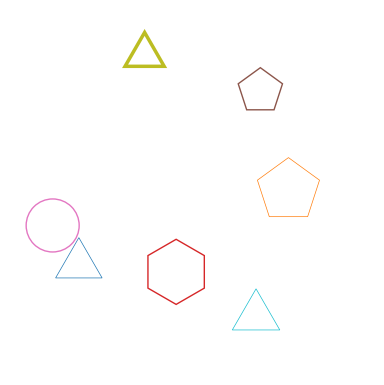[{"shape": "triangle", "thickness": 0.5, "radius": 0.35, "center": [0.205, 0.313]}, {"shape": "pentagon", "thickness": 0.5, "radius": 0.42, "center": [0.749, 0.506]}, {"shape": "hexagon", "thickness": 1, "radius": 0.42, "center": [0.457, 0.294]}, {"shape": "pentagon", "thickness": 1, "radius": 0.3, "center": [0.676, 0.764]}, {"shape": "circle", "thickness": 1, "radius": 0.34, "center": [0.137, 0.414]}, {"shape": "triangle", "thickness": 2.5, "radius": 0.29, "center": [0.376, 0.857]}, {"shape": "triangle", "thickness": 0.5, "radius": 0.36, "center": [0.665, 0.179]}]